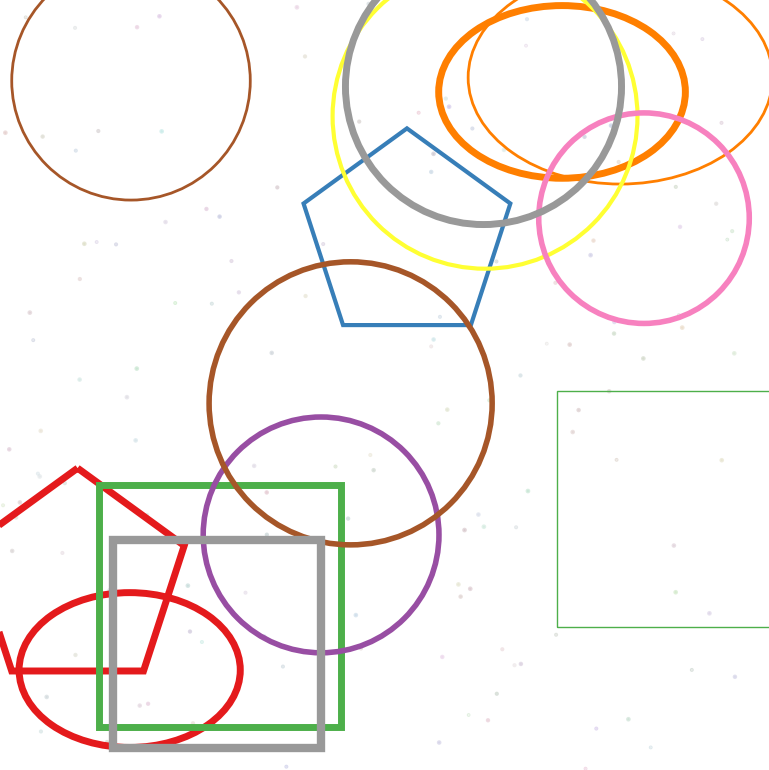[{"shape": "pentagon", "thickness": 2.5, "radius": 0.73, "center": [0.101, 0.246]}, {"shape": "oval", "thickness": 2.5, "radius": 0.72, "center": [0.168, 0.13]}, {"shape": "pentagon", "thickness": 1.5, "radius": 0.71, "center": [0.529, 0.692]}, {"shape": "square", "thickness": 2.5, "radius": 0.79, "center": [0.286, 0.213]}, {"shape": "square", "thickness": 0.5, "radius": 0.76, "center": [0.876, 0.339]}, {"shape": "circle", "thickness": 2, "radius": 0.77, "center": [0.417, 0.305]}, {"shape": "oval", "thickness": 2.5, "radius": 0.8, "center": [0.73, 0.881]}, {"shape": "oval", "thickness": 1, "radius": 0.99, "center": [0.806, 0.899]}, {"shape": "circle", "thickness": 1.5, "radius": 0.99, "center": [0.63, 0.849]}, {"shape": "circle", "thickness": 1, "radius": 0.77, "center": [0.17, 0.895]}, {"shape": "circle", "thickness": 2, "radius": 0.92, "center": [0.455, 0.476]}, {"shape": "circle", "thickness": 2, "radius": 0.68, "center": [0.836, 0.717]}, {"shape": "square", "thickness": 3, "radius": 0.68, "center": [0.282, 0.164]}, {"shape": "circle", "thickness": 2.5, "radius": 0.9, "center": [0.628, 0.888]}]